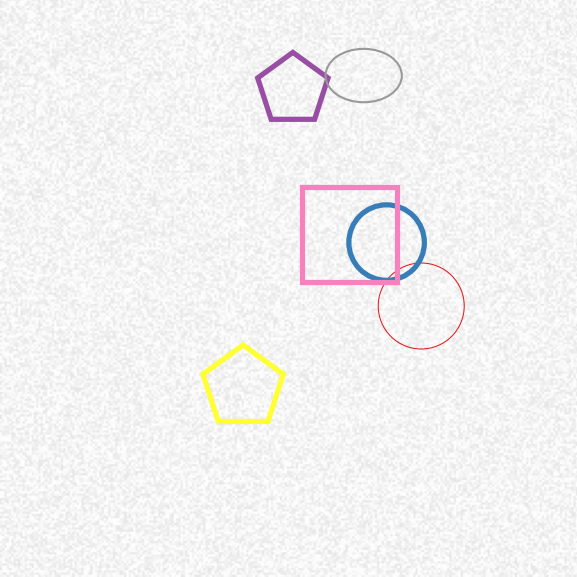[{"shape": "circle", "thickness": 0.5, "radius": 0.37, "center": [0.729, 0.469]}, {"shape": "circle", "thickness": 2.5, "radius": 0.33, "center": [0.669, 0.579]}, {"shape": "pentagon", "thickness": 2.5, "radius": 0.32, "center": [0.507, 0.844]}, {"shape": "pentagon", "thickness": 2.5, "radius": 0.37, "center": [0.421, 0.329]}, {"shape": "square", "thickness": 2.5, "radius": 0.41, "center": [0.605, 0.593]}, {"shape": "oval", "thickness": 1, "radius": 0.33, "center": [0.63, 0.868]}]